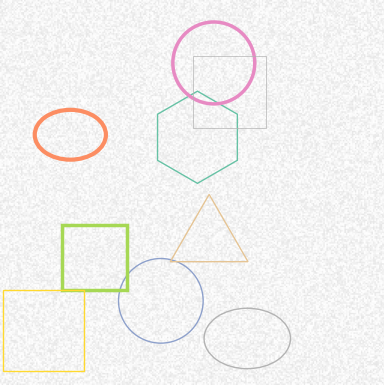[{"shape": "hexagon", "thickness": 1, "radius": 0.6, "center": [0.513, 0.643]}, {"shape": "oval", "thickness": 3, "radius": 0.46, "center": [0.183, 0.65]}, {"shape": "circle", "thickness": 1, "radius": 0.55, "center": [0.418, 0.219]}, {"shape": "circle", "thickness": 2.5, "radius": 0.53, "center": [0.555, 0.837]}, {"shape": "square", "thickness": 2.5, "radius": 0.43, "center": [0.245, 0.331]}, {"shape": "square", "thickness": 1, "radius": 0.53, "center": [0.114, 0.14]}, {"shape": "triangle", "thickness": 1, "radius": 0.58, "center": [0.543, 0.379]}, {"shape": "oval", "thickness": 1, "radius": 0.56, "center": [0.642, 0.121]}, {"shape": "square", "thickness": 0.5, "radius": 0.47, "center": [0.596, 0.761]}]